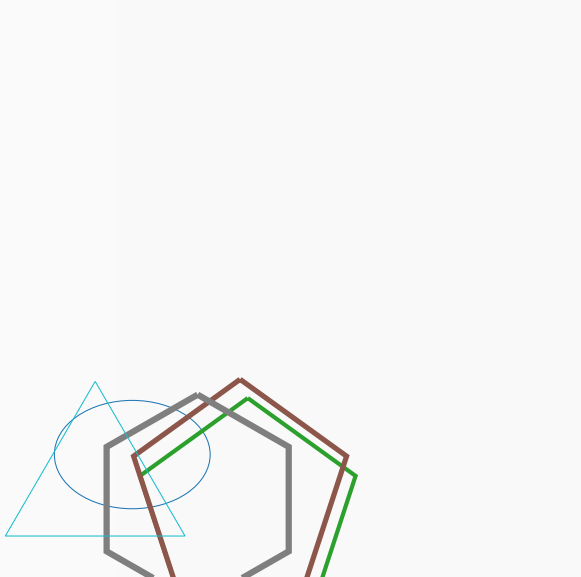[{"shape": "oval", "thickness": 0.5, "radius": 0.67, "center": [0.228, 0.212]}, {"shape": "pentagon", "thickness": 2, "radius": 0.98, "center": [0.426, 0.115]}, {"shape": "pentagon", "thickness": 2.5, "radius": 0.96, "center": [0.413, 0.15]}, {"shape": "hexagon", "thickness": 3, "radius": 0.9, "center": [0.34, 0.135]}, {"shape": "triangle", "thickness": 0.5, "radius": 0.89, "center": [0.164, 0.16]}]